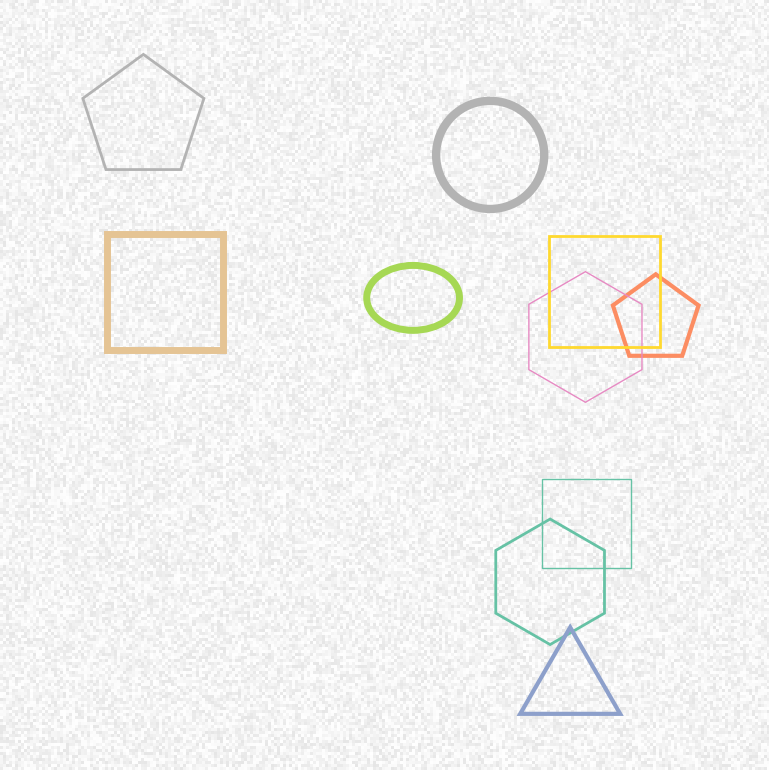[{"shape": "square", "thickness": 0.5, "radius": 0.29, "center": [0.761, 0.32]}, {"shape": "hexagon", "thickness": 1, "radius": 0.41, "center": [0.714, 0.244]}, {"shape": "pentagon", "thickness": 1.5, "radius": 0.29, "center": [0.852, 0.585]}, {"shape": "triangle", "thickness": 1.5, "radius": 0.37, "center": [0.741, 0.11]}, {"shape": "hexagon", "thickness": 0.5, "radius": 0.42, "center": [0.76, 0.562]}, {"shape": "oval", "thickness": 2.5, "radius": 0.3, "center": [0.537, 0.613]}, {"shape": "square", "thickness": 1, "radius": 0.36, "center": [0.785, 0.621]}, {"shape": "square", "thickness": 2.5, "radius": 0.38, "center": [0.214, 0.621]}, {"shape": "circle", "thickness": 3, "radius": 0.35, "center": [0.637, 0.799]}, {"shape": "pentagon", "thickness": 1, "radius": 0.41, "center": [0.186, 0.847]}]